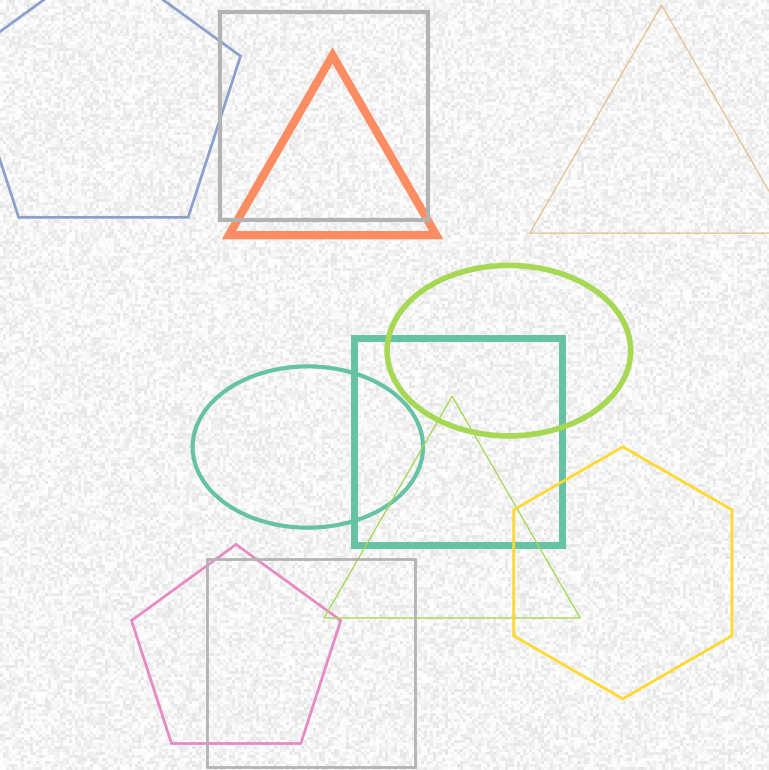[{"shape": "square", "thickness": 2.5, "radius": 0.67, "center": [0.594, 0.427]}, {"shape": "oval", "thickness": 1.5, "radius": 0.75, "center": [0.4, 0.419]}, {"shape": "triangle", "thickness": 3, "radius": 0.78, "center": [0.432, 0.772]}, {"shape": "pentagon", "thickness": 1, "radius": 0.94, "center": [0.134, 0.869]}, {"shape": "pentagon", "thickness": 1, "radius": 0.71, "center": [0.307, 0.15]}, {"shape": "oval", "thickness": 2, "radius": 0.79, "center": [0.661, 0.545]}, {"shape": "triangle", "thickness": 0.5, "radius": 0.96, "center": [0.587, 0.293]}, {"shape": "hexagon", "thickness": 1, "radius": 0.82, "center": [0.809, 0.256]}, {"shape": "triangle", "thickness": 0.5, "radius": 0.99, "center": [0.859, 0.796]}, {"shape": "square", "thickness": 1.5, "radius": 0.68, "center": [0.42, 0.85]}, {"shape": "square", "thickness": 1, "radius": 0.68, "center": [0.403, 0.14]}]